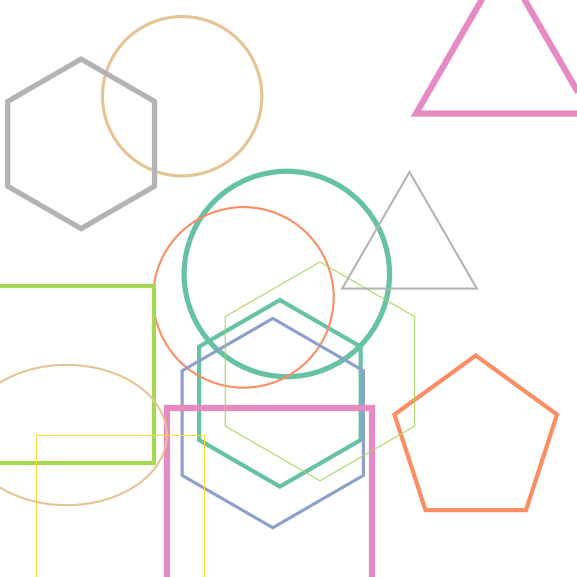[{"shape": "circle", "thickness": 2.5, "radius": 0.89, "center": [0.497, 0.525]}, {"shape": "hexagon", "thickness": 2, "radius": 0.81, "center": [0.485, 0.318]}, {"shape": "circle", "thickness": 1, "radius": 0.78, "center": [0.421, 0.484]}, {"shape": "pentagon", "thickness": 2, "radius": 0.74, "center": [0.824, 0.236]}, {"shape": "hexagon", "thickness": 1.5, "radius": 0.91, "center": [0.472, 0.267]}, {"shape": "triangle", "thickness": 3, "radius": 0.87, "center": [0.871, 0.89]}, {"shape": "square", "thickness": 3, "radius": 0.89, "center": [0.466, 0.116]}, {"shape": "square", "thickness": 2, "radius": 0.77, "center": [0.113, 0.35]}, {"shape": "hexagon", "thickness": 0.5, "radius": 0.95, "center": [0.554, 0.356]}, {"shape": "square", "thickness": 0.5, "radius": 0.73, "center": [0.208, 0.1]}, {"shape": "circle", "thickness": 1.5, "radius": 0.69, "center": [0.315, 0.832]}, {"shape": "oval", "thickness": 1, "radius": 0.87, "center": [0.115, 0.246]}, {"shape": "hexagon", "thickness": 2.5, "radius": 0.73, "center": [0.14, 0.75]}, {"shape": "triangle", "thickness": 1, "radius": 0.67, "center": [0.709, 0.567]}]